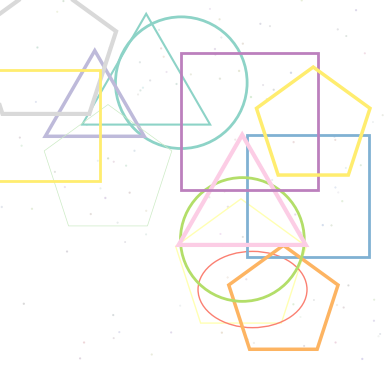[{"shape": "circle", "thickness": 2, "radius": 0.85, "center": [0.471, 0.785]}, {"shape": "triangle", "thickness": 1.5, "radius": 0.96, "center": [0.38, 0.772]}, {"shape": "pentagon", "thickness": 1, "radius": 0.89, "center": [0.626, 0.305]}, {"shape": "triangle", "thickness": 2.5, "radius": 0.74, "center": [0.246, 0.72]}, {"shape": "oval", "thickness": 1, "radius": 0.71, "center": [0.656, 0.248]}, {"shape": "square", "thickness": 2, "radius": 0.79, "center": [0.799, 0.49]}, {"shape": "pentagon", "thickness": 2.5, "radius": 0.75, "center": [0.736, 0.214]}, {"shape": "circle", "thickness": 2, "radius": 0.8, "center": [0.63, 0.378]}, {"shape": "triangle", "thickness": 3, "radius": 0.95, "center": [0.629, 0.459]}, {"shape": "pentagon", "thickness": 3, "radius": 0.96, "center": [0.119, 0.859]}, {"shape": "square", "thickness": 2, "radius": 0.89, "center": [0.648, 0.684]}, {"shape": "pentagon", "thickness": 0.5, "radius": 0.87, "center": [0.281, 0.554]}, {"shape": "pentagon", "thickness": 2.5, "radius": 0.78, "center": [0.814, 0.671]}, {"shape": "square", "thickness": 2, "radius": 0.72, "center": [0.114, 0.673]}]